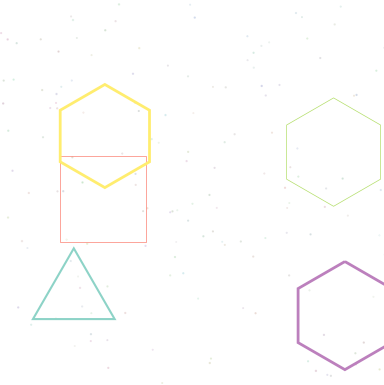[{"shape": "triangle", "thickness": 1.5, "radius": 0.61, "center": [0.192, 0.232]}, {"shape": "square", "thickness": 0.5, "radius": 0.56, "center": [0.268, 0.483]}, {"shape": "hexagon", "thickness": 0.5, "radius": 0.7, "center": [0.866, 0.605]}, {"shape": "hexagon", "thickness": 2, "radius": 0.7, "center": [0.896, 0.18]}, {"shape": "hexagon", "thickness": 2, "radius": 0.67, "center": [0.272, 0.647]}]